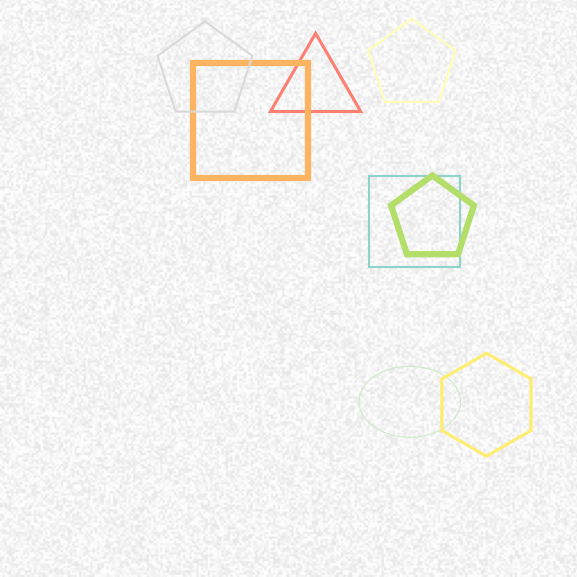[{"shape": "square", "thickness": 1, "radius": 0.39, "center": [0.717, 0.616]}, {"shape": "pentagon", "thickness": 1, "radius": 0.4, "center": [0.713, 0.887]}, {"shape": "triangle", "thickness": 1.5, "radius": 0.45, "center": [0.546, 0.851]}, {"shape": "square", "thickness": 3, "radius": 0.5, "center": [0.434, 0.79]}, {"shape": "pentagon", "thickness": 3, "radius": 0.38, "center": [0.749, 0.62]}, {"shape": "pentagon", "thickness": 1, "radius": 0.43, "center": [0.355, 0.876]}, {"shape": "oval", "thickness": 0.5, "radius": 0.44, "center": [0.71, 0.303]}, {"shape": "hexagon", "thickness": 1.5, "radius": 0.45, "center": [0.842, 0.298]}]